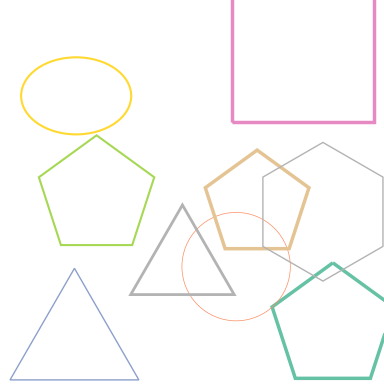[{"shape": "pentagon", "thickness": 2.5, "radius": 0.83, "center": [0.865, 0.151]}, {"shape": "circle", "thickness": 0.5, "radius": 0.7, "center": [0.613, 0.307]}, {"shape": "triangle", "thickness": 1, "radius": 0.97, "center": [0.193, 0.11]}, {"shape": "square", "thickness": 2.5, "radius": 0.92, "center": [0.787, 0.867]}, {"shape": "pentagon", "thickness": 1.5, "radius": 0.79, "center": [0.251, 0.491]}, {"shape": "oval", "thickness": 1.5, "radius": 0.71, "center": [0.198, 0.751]}, {"shape": "pentagon", "thickness": 2.5, "radius": 0.71, "center": [0.668, 0.469]}, {"shape": "triangle", "thickness": 2, "radius": 0.78, "center": [0.474, 0.312]}, {"shape": "hexagon", "thickness": 1, "radius": 0.9, "center": [0.839, 0.45]}]